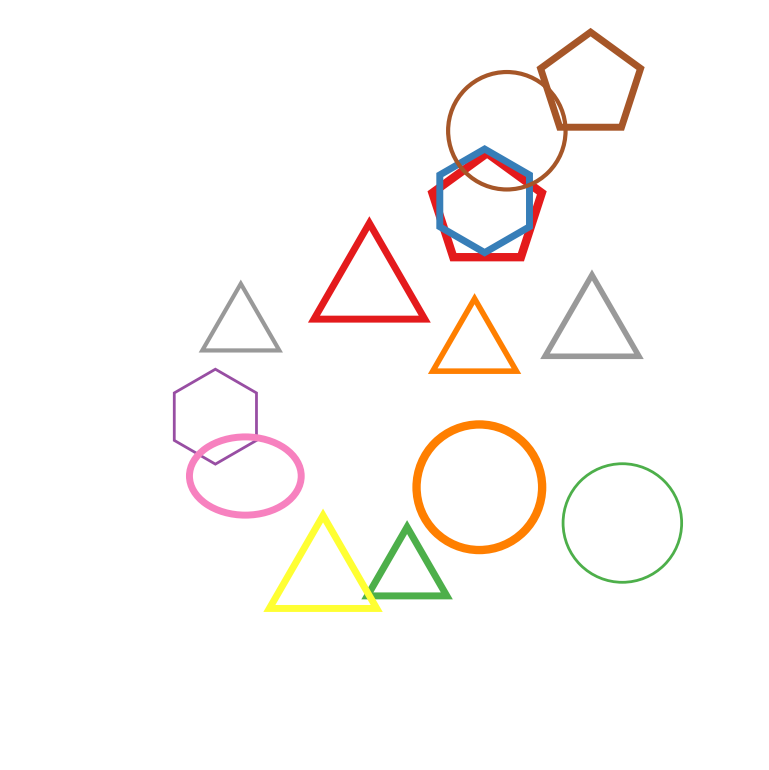[{"shape": "pentagon", "thickness": 3, "radius": 0.37, "center": [0.633, 0.726]}, {"shape": "triangle", "thickness": 2.5, "radius": 0.42, "center": [0.48, 0.627]}, {"shape": "hexagon", "thickness": 2.5, "radius": 0.34, "center": [0.629, 0.739]}, {"shape": "circle", "thickness": 1, "radius": 0.38, "center": [0.808, 0.321]}, {"shape": "triangle", "thickness": 2.5, "radius": 0.3, "center": [0.529, 0.256]}, {"shape": "hexagon", "thickness": 1, "radius": 0.31, "center": [0.28, 0.459]}, {"shape": "circle", "thickness": 3, "radius": 0.41, "center": [0.623, 0.367]}, {"shape": "triangle", "thickness": 2, "radius": 0.31, "center": [0.616, 0.549]}, {"shape": "triangle", "thickness": 2.5, "radius": 0.4, "center": [0.42, 0.25]}, {"shape": "circle", "thickness": 1.5, "radius": 0.38, "center": [0.658, 0.83]}, {"shape": "pentagon", "thickness": 2.5, "radius": 0.34, "center": [0.767, 0.89]}, {"shape": "oval", "thickness": 2.5, "radius": 0.36, "center": [0.319, 0.382]}, {"shape": "triangle", "thickness": 2, "radius": 0.35, "center": [0.769, 0.573]}, {"shape": "triangle", "thickness": 1.5, "radius": 0.29, "center": [0.313, 0.574]}]